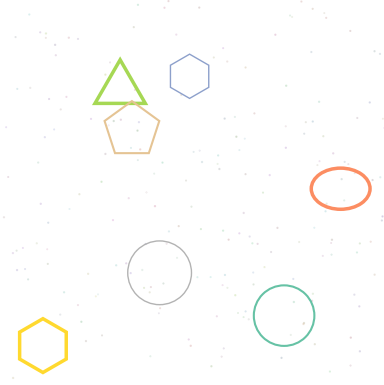[{"shape": "circle", "thickness": 1.5, "radius": 0.39, "center": [0.738, 0.18]}, {"shape": "oval", "thickness": 2.5, "radius": 0.38, "center": [0.885, 0.51]}, {"shape": "hexagon", "thickness": 1, "radius": 0.29, "center": [0.492, 0.802]}, {"shape": "triangle", "thickness": 2.5, "radius": 0.38, "center": [0.312, 0.769]}, {"shape": "hexagon", "thickness": 2.5, "radius": 0.35, "center": [0.112, 0.102]}, {"shape": "pentagon", "thickness": 1.5, "radius": 0.37, "center": [0.343, 0.663]}, {"shape": "circle", "thickness": 1, "radius": 0.41, "center": [0.415, 0.291]}]